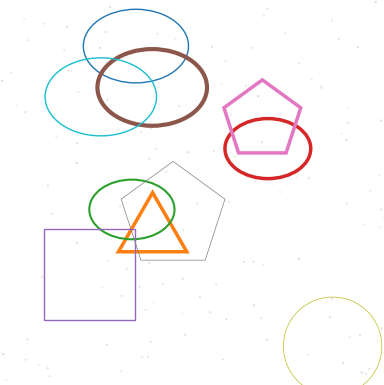[{"shape": "oval", "thickness": 1, "radius": 0.68, "center": [0.353, 0.88]}, {"shape": "triangle", "thickness": 2.5, "radius": 0.51, "center": [0.396, 0.397]}, {"shape": "oval", "thickness": 1.5, "radius": 0.55, "center": [0.343, 0.456]}, {"shape": "oval", "thickness": 2.5, "radius": 0.56, "center": [0.696, 0.614]}, {"shape": "square", "thickness": 1, "radius": 0.59, "center": [0.232, 0.288]}, {"shape": "oval", "thickness": 3, "radius": 0.71, "center": [0.395, 0.773]}, {"shape": "pentagon", "thickness": 2.5, "radius": 0.52, "center": [0.681, 0.688]}, {"shape": "pentagon", "thickness": 0.5, "radius": 0.71, "center": [0.45, 0.439]}, {"shape": "circle", "thickness": 0.5, "radius": 0.64, "center": [0.864, 0.101]}, {"shape": "oval", "thickness": 1, "radius": 0.72, "center": [0.262, 0.748]}]